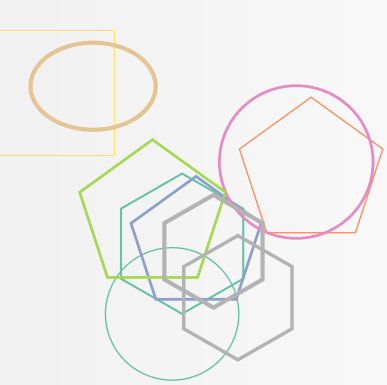[{"shape": "hexagon", "thickness": 1.5, "radius": 0.91, "center": [0.47, 0.367]}, {"shape": "circle", "thickness": 1, "radius": 0.86, "center": [0.444, 0.185]}, {"shape": "pentagon", "thickness": 1, "radius": 0.97, "center": [0.803, 0.553]}, {"shape": "pentagon", "thickness": 2, "radius": 0.88, "center": [0.506, 0.365]}, {"shape": "circle", "thickness": 2, "radius": 0.99, "center": [0.764, 0.579]}, {"shape": "pentagon", "thickness": 2, "radius": 0.99, "center": [0.394, 0.439]}, {"shape": "square", "thickness": 0.5, "radius": 0.81, "center": [0.133, 0.759]}, {"shape": "oval", "thickness": 3, "radius": 0.81, "center": [0.24, 0.776]}, {"shape": "hexagon", "thickness": 3, "radius": 0.73, "center": [0.551, 0.347]}, {"shape": "hexagon", "thickness": 2.5, "radius": 0.81, "center": [0.614, 0.227]}]